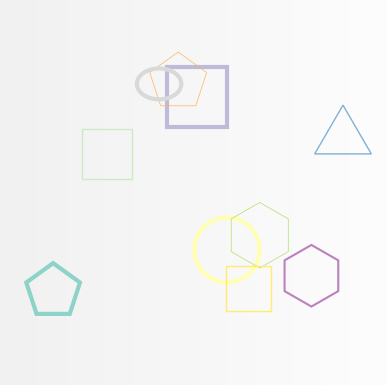[{"shape": "pentagon", "thickness": 3, "radius": 0.36, "center": [0.137, 0.244]}, {"shape": "circle", "thickness": 3, "radius": 0.42, "center": [0.586, 0.351]}, {"shape": "square", "thickness": 3, "radius": 0.38, "center": [0.508, 0.748]}, {"shape": "triangle", "thickness": 1, "radius": 0.42, "center": [0.885, 0.642]}, {"shape": "pentagon", "thickness": 0.5, "radius": 0.39, "center": [0.46, 0.788]}, {"shape": "hexagon", "thickness": 0.5, "radius": 0.43, "center": [0.67, 0.389]}, {"shape": "oval", "thickness": 3, "radius": 0.29, "center": [0.411, 0.782]}, {"shape": "hexagon", "thickness": 1.5, "radius": 0.4, "center": [0.804, 0.284]}, {"shape": "square", "thickness": 1, "radius": 0.32, "center": [0.275, 0.6]}, {"shape": "square", "thickness": 1, "radius": 0.29, "center": [0.642, 0.251]}]